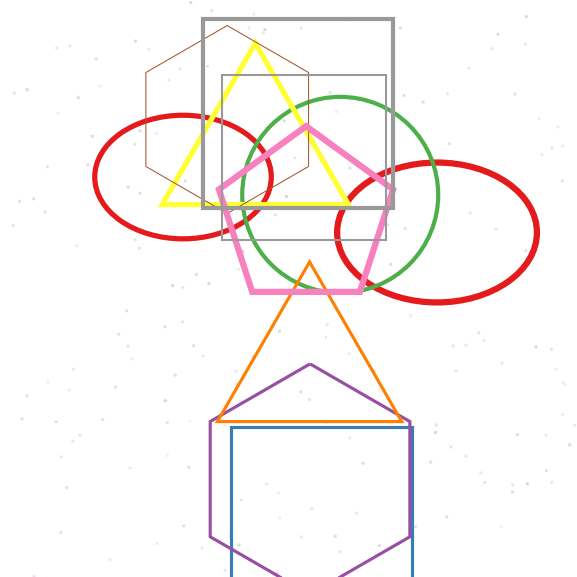[{"shape": "oval", "thickness": 3, "radius": 0.87, "center": [0.757, 0.597]}, {"shape": "oval", "thickness": 2.5, "radius": 0.76, "center": [0.317, 0.693]}, {"shape": "square", "thickness": 1.5, "radius": 0.78, "center": [0.556, 0.103]}, {"shape": "circle", "thickness": 2, "radius": 0.85, "center": [0.589, 0.662]}, {"shape": "hexagon", "thickness": 1.5, "radius": 1.0, "center": [0.537, 0.169]}, {"shape": "triangle", "thickness": 1.5, "radius": 0.92, "center": [0.536, 0.361]}, {"shape": "triangle", "thickness": 2.5, "radius": 0.93, "center": [0.442, 0.738]}, {"shape": "hexagon", "thickness": 0.5, "radius": 0.81, "center": [0.393, 0.792]}, {"shape": "pentagon", "thickness": 3, "radius": 0.79, "center": [0.53, 0.622]}, {"shape": "square", "thickness": 2, "radius": 0.82, "center": [0.516, 0.802]}, {"shape": "square", "thickness": 1, "radius": 0.71, "center": [0.526, 0.726]}]